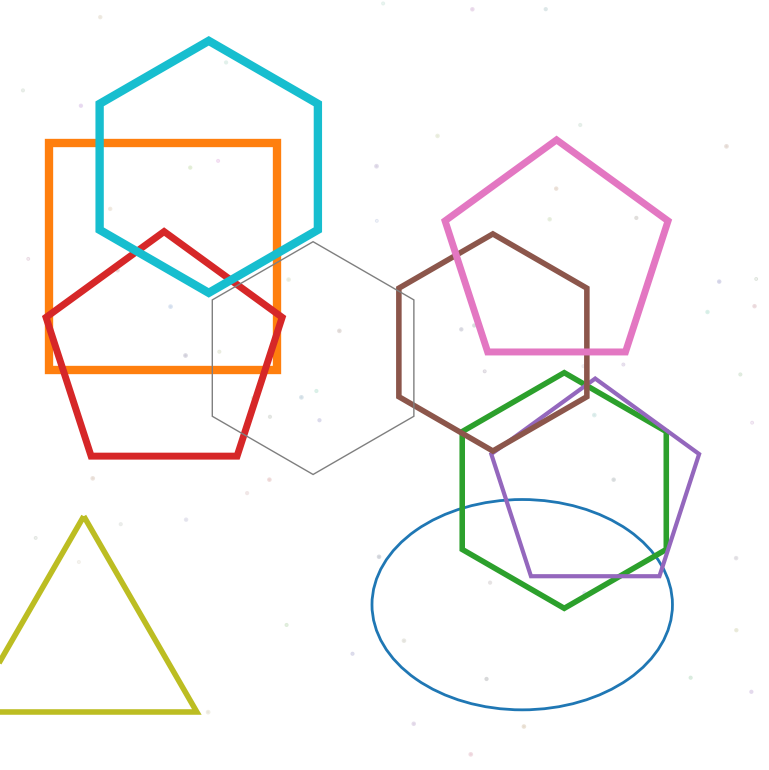[{"shape": "oval", "thickness": 1, "radius": 0.98, "center": [0.678, 0.215]}, {"shape": "square", "thickness": 3, "radius": 0.74, "center": [0.212, 0.667]}, {"shape": "hexagon", "thickness": 2, "radius": 0.77, "center": [0.733, 0.363]}, {"shape": "pentagon", "thickness": 2.5, "radius": 0.81, "center": [0.213, 0.538]}, {"shape": "pentagon", "thickness": 1.5, "radius": 0.71, "center": [0.773, 0.366]}, {"shape": "hexagon", "thickness": 2, "radius": 0.7, "center": [0.64, 0.555]}, {"shape": "pentagon", "thickness": 2.5, "radius": 0.76, "center": [0.723, 0.666]}, {"shape": "hexagon", "thickness": 0.5, "radius": 0.76, "center": [0.407, 0.535]}, {"shape": "triangle", "thickness": 2, "radius": 0.85, "center": [0.109, 0.16]}, {"shape": "hexagon", "thickness": 3, "radius": 0.82, "center": [0.271, 0.783]}]